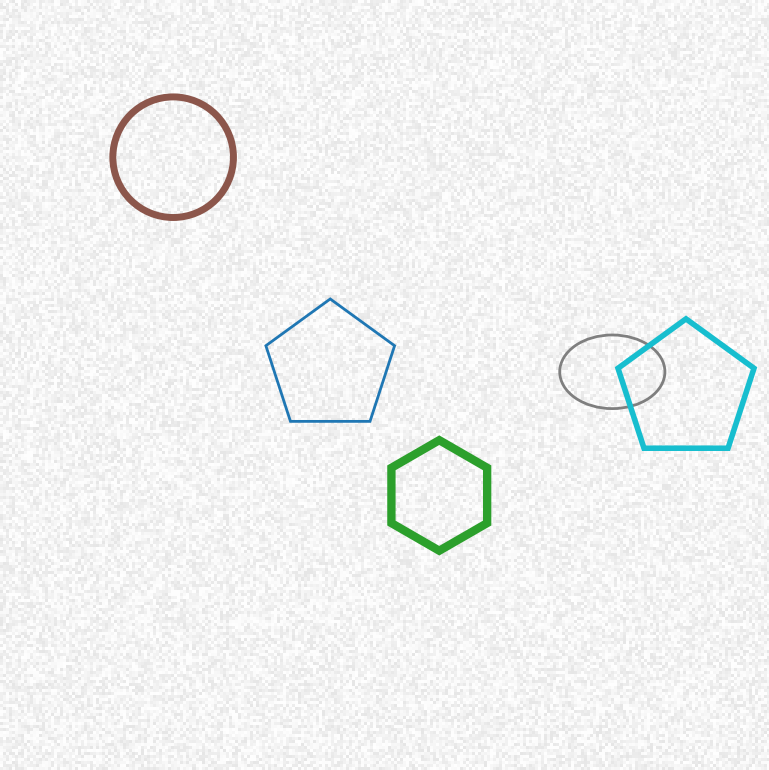[{"shape": "pentagon", "thickness": 1, "radius": 0.44, "center": [0.429, 0.524]}, {"shape": "hexagon", "thickness": 3, "radius": 0.36, "center": [0.57, 0.357]}, {"shape": "circle", "thickness": 2.5, "radius": 0.39, "center": [0.225, 0.796]}, {"shape": "oval", "thickness": 1, "radius": 0.34, "center": [0.795, 0.517]}, {"shape": "pentagon", "thickness": 2, "radius": 0.46, "center": [0.891, 0.493]}]